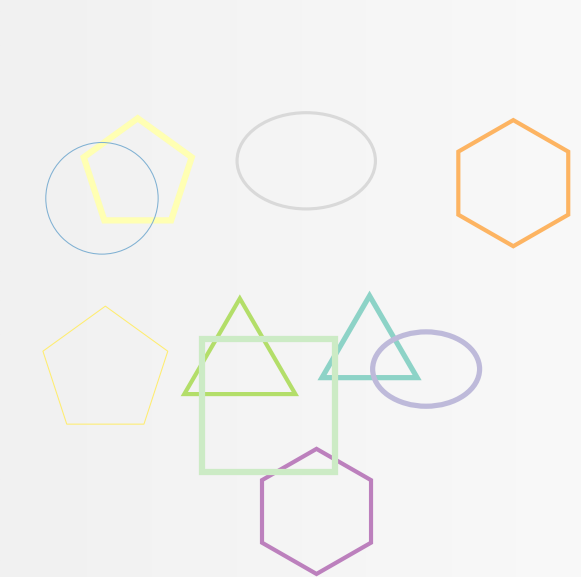[{"shape": "triangle", "thickness": 2.5, "radius": 0.47, "center": [0.636, 0.392]}, {"shape": "pentagon", "thickness": 3, "radius": 0.49, "center": [0.237, 0.697]}, {"shape": "oval", "thickness": 2.5, "radius": 0.46, "center": [0.733, 0.36]}, {"shape": "circle", "thickness": 0.5, "radius": 0.48, "center": [0.175, 0.656]}, {"shape": "hexagon", "thickness": 2, "radius": 0.55, "center": [0.883, 0.682]}, {"shape": "triangle", "thickness": 2, "radius": 0.55, "center": [0.413, 0.372]}, {"shape": "oval", "thickness": 1.5, "radius": 0.6, "center": [0.527, 0.721]}, {"shape": "hexagon", "thickness": 2, "radius": 0.54, "center": [0.545, 0.114]}, {"shape": "square", "thickness": 3, "radius": 0.57, "center": [0.462, 0.297]}, {"shape": "pentagon", "thickness": 0.5, "radius": 0.56, "center": [0.181, 0.356]}]